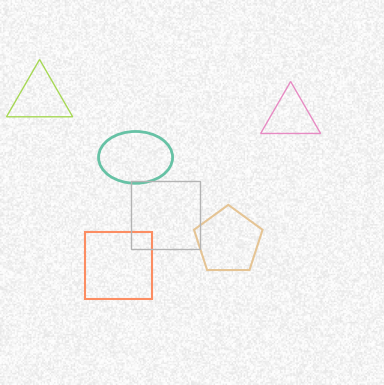[{"shape": "oval", "thickness": 2, "radius": 0.48, "center": [0.352, 0.591]}, {"shape": "square", "thickness": 1.5, "radius": 0.43, "center": [0.308, 0.309]}, {"shape": "triangle", "thickness": 1, "radius": 0.45, "center": [0.755, 0.698]}, {"shape": "triangle", "thickness": 1, "radius": 0.5, "center": [0.103, 0.746]}, {"shape": "pentagon", "thickness": 1.5, "radius": 0.47, "center": [0.593, 0.374]}, {"shape": "square", "thickness": 1, "radius": 0.44, "center": [0.429, 0.441]}]